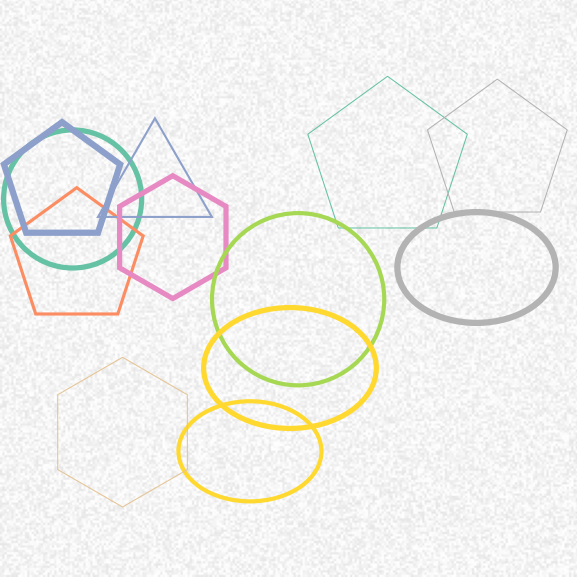[{"shape": "circle", "thickness": 2.5, "radius": 0.6, "center": [0.126, 0.655]}, {"shape": "pentagon", "thickness": 0.5, "radius": 0.73, "center": [0.671, 0.722]}, {"shape": "pentagon", "thickness": 1.5, "radius": 0.6, "center": [0.133, 0.553]}, {"shape": "triangle", "thickness": 1, "radius": 0.57, "center": [0.268, 0.68]}, {"shape": "pentagon", "thickness": 3, "radius": 0.53, "center": [0.107, 0.682]}, {"shape": "hexagon", "thickness": 2.5, "radius": 0.53, "center": [0.299, 0.589]}, {"shape": "circle", "thickness": 2, "radius": 0.75, "center": [0.516, 0.481]}, {"shape": "oval", "thickness": 2.5, "radius": 0.75, "center": [0.502, 0.362]}, {"shape": "oval", "thickness": 2, "radius": 0.62, "center": [0.433, 0.218]}, {"shape": "hexagon", "thickness": 0.5, "radius": 0.65, "center": [0.212, 0.251]}, {"shape": "oval", "thickness": 3, "radius": 0.69, "center": [0.825, 0.536]}, {"shape": "pentagon", "thickness": 0.5, "radius": 0.64, "center": [0.861, 0.735]}]